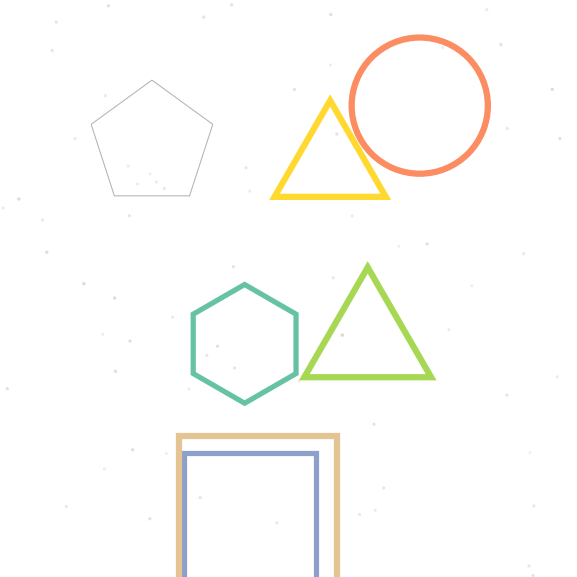[{"shape": "hexagon", "thickness": 2.5, "radius": 0.51, "center": [0.424, 0.404]}, {"shape": "circle", "thickness": 3, "radius": 0.59, "center": [0.727, 0.816]}, {"shape": "square", "thickness": 2.5, "radius": 0.57, "center": [0.432, 0.1]}, {"shape": "triangle", "thickness": 3, "radius": 0.63, "center": [0.637, 0.409]}, {"shape": "triangle", "thickness": 3, "radius": 0.56, "center": [0.572, 0.714]}, {"shape": "square", "thickness": 3, "radius": 0.68, "center": [0.447, 0.109]}, {"shape": "pentagon", "thickness": 0.5, "radius": 0.55, "center": [0.263, 0.75]}]